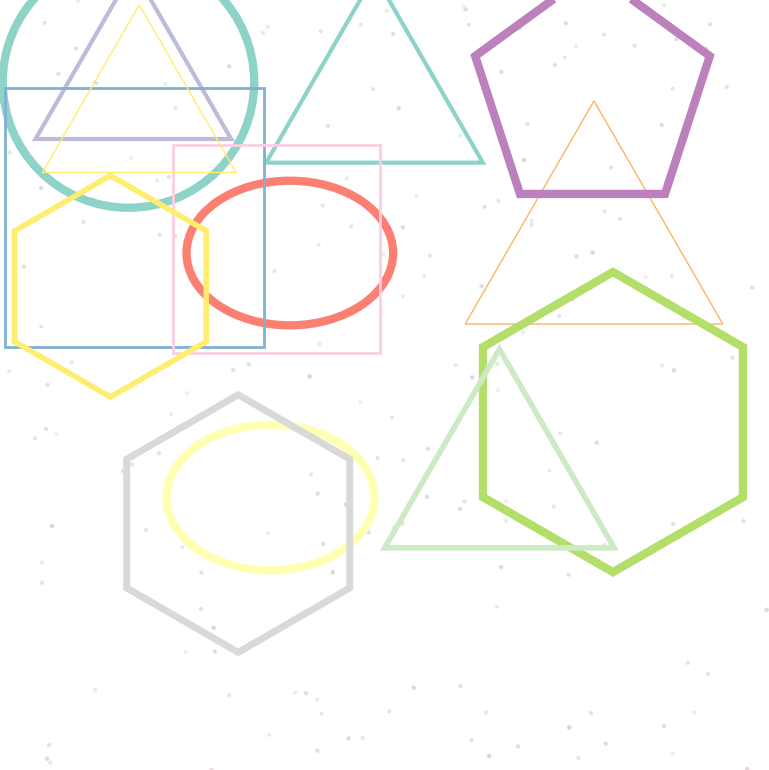[{"shape": "circle", "thickness": 3, "radius": 0.82, "center": [0.167, 0.893]}, {"shape": "triangle", "thickness": 1.5, "radius": 0.81, "center": [0.486, 0.87]}, {"shape": "oval", "thickness": 3, "radius": 0.68, "center": [0.351, 0.354]}, {"shape": "triangle", "thickness": 1.5, "radius": 0.73, "center": [0.173, 0.893]}, {"shape": "oval", "thickness": 3, "radius": 0.67, "center": [0.376, 0.671]}, {"shape": "square", "thickness": 1, "radius": 0.84, "center": [0.175, 0.718]}, {"shape": "triangle", "thickness": 0.5, "radius": 0.97, "center": [0.771, 0.676]}, {"shape": "hexagon", "thickness": 3, "radius": 0.97, "center": [0.796, 0.452]}, {"shape": "square", "thickness": 1, "radius": 0.67, "center": [0.359, 0.677]}, {"shape": "hexagon", "thickness": 2.5, "radius": 0.84, "center": [0.309, 0.32]}, {"shape": "pentagon", "thickness": 3, "radius": 0.8, "center": [0.769, 0.878]}, {"shape": "triangle", "thickness": 2, "radius": 0.86, "center": [0.649, 0.374]}, {"shape": "triangle", "thickness": 0.5, "radius": 0.73, "center": [0.181, 0.849]}, {"shape": "hexagon", "thickness": 2, "radius": 0.72, "center": [0.143, 0.628]}]